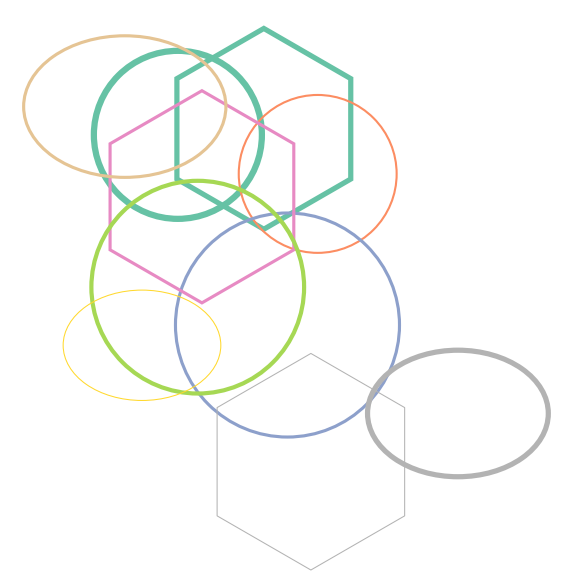[{"shape": "circle", "thickness": 3, "radius": 0.73, "center": [0.308, 0.766]}, {"shape": "hexagon", "thickness": 2.5, "radius": 0.87, "center": [0.457, 0.776]}, {"shape": "circle", "thickness": 1, "radius": 0.68, "center": [0.55, 0.698]}, {"shape": "circle", "thickness": 1.5, "radius": 0.97, "center": [0.498, 0.436]}, {"shape": "hexagon", "thickness": 1.5, "radius": 0.92, "center": [0.35, 0.658]}, {"shape": "circle", "thickness": 2, "radius": 0.92, "center": [0.342, 0.502]}, {"shape": "oval", "thickness": 0.5, "radius": 0.68, "center": [0.246, 0.401]}, {"shape": "oval", "thickness": 1.5, "radius": 0.88, "center": [0.216, 0.815]}, {"shape": "hexagon", "thickness": 0.5, "radius": 0.94, "center": [0.538, 0.2]}, {"shape": "oval", "thickness": 2.5, "radius": 0.78, "center": [0.793, 0.283]}]